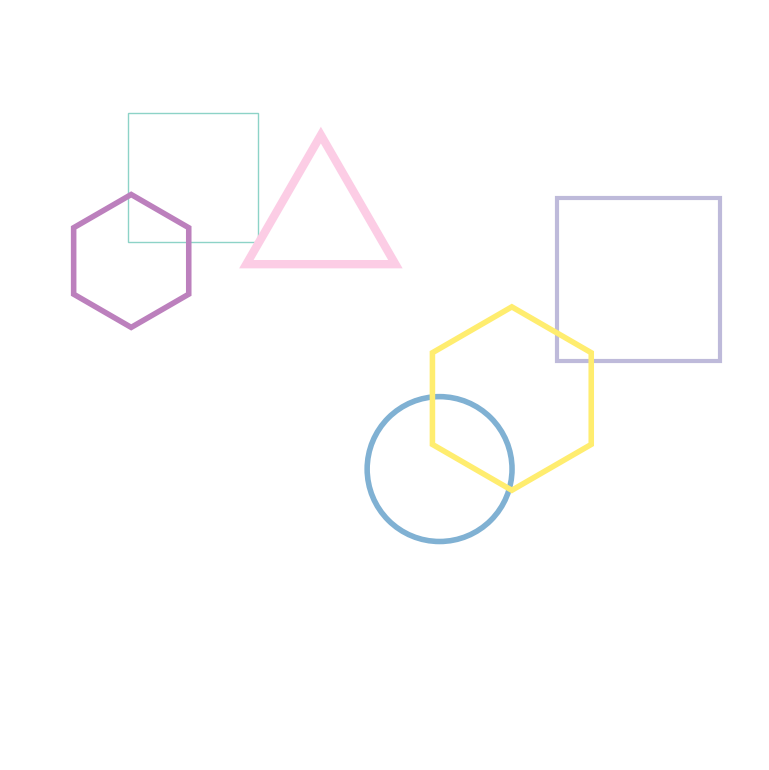[{"shape": "square", "thickness": 0.5, "radius": 0.42, "center": [0.251, 0.769]}, {"shape": "square", "thickness": 1.5, "radius": 0.53, "center": [0.83, 0.637]}, {"shape": "circle", "thickness": 2, "radius": 0.47, "center": [0.571, 0.391]}, {"shape": "triangle", "thickness": 3, "radius": 0.56, "center": [0.417, 0.713]}, {"shape": "hexagon", "thickness": 2, "radius": 0.43, "center": [0.17, 0.661]}, {"shape": "hexagon", "thickness": 2, "radius": 0.6, "center": [0.665, 0.482]}]